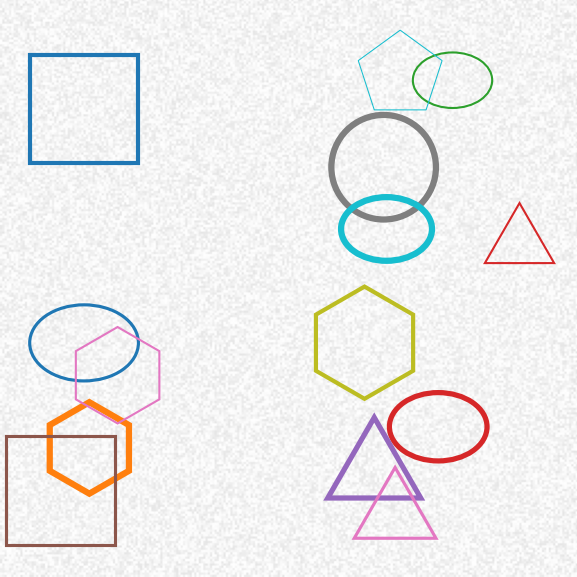[{"shape": "oval", "thickness": 1.5, "radius": 0.47, "center": [0.146, 0.405]}, {"shape": "square", "thickness": 2, "radius": 0.47, "center": [0.146, 0.81]}, {"shape": "hexagon", "thickness": 3, "radius": 0.4, "center": [0.155, 0.224]}, {"shape": "oval", "thickness": 1, "radius": 0.34, "center": [0.784, 0.86]}, {"shape": "triangle", "thickness": 1, "radius": 0.35, "center": [0.9, 0.578]}, {"shape": "oval", "thickness": 2.5, "radius": 0.42, "center": [0.759, 0.26]}, {"shape": "triangle", "thickness": 2.5, "radius": 0.46, "center": [0.648, 0.183]}, {"shape": "square", "thickness": 1.5, "radius": 0.47, "center": [0.105, 0.15]}, {"shape": "triangle", "thickness": 1.5, "radius": 0.41, "center": [0.684, 0.108]}, {"shape": "hexagon", "thickness": 1, "radius": 0.42, "center": [0.204, 0.349]}, {"shape": "circle", "thickness": 3, "radius": 0.45, "center": [0.664, 0.71]}, {"shape": "hexagon", "thickness": 2, "radius": 0.49, "center": [0.631, 0.406]}, {"shape": "pentagon", "thickness": 0.5, "radius": 0.38, "center": [0.693, 0.871]}, {"shape": "oval", "thickness": 3, "radius": 0.39, "center": [0.669, 0.603]}]